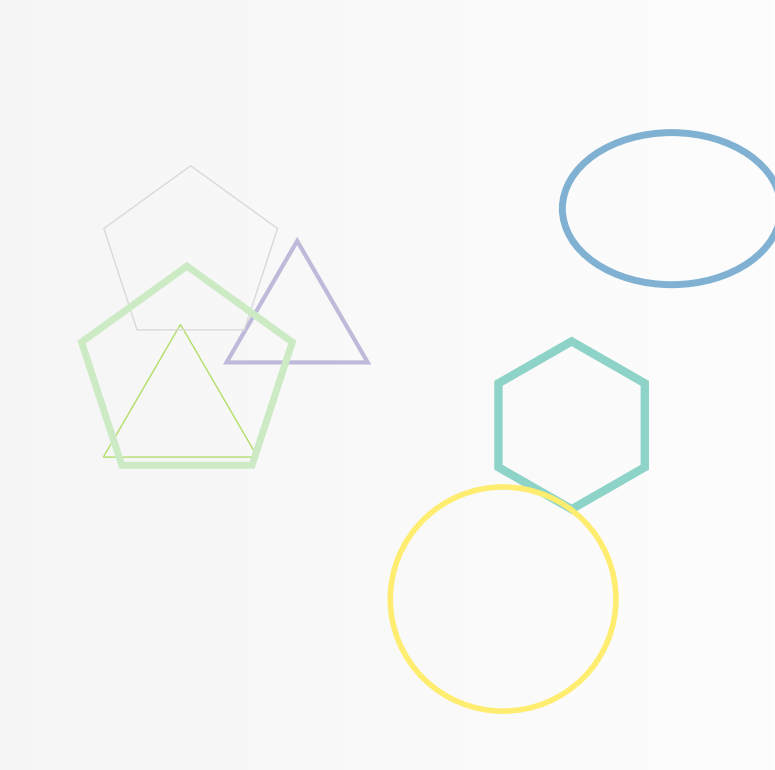[{"shape": "hexagon", "thickness": 3, "radius": 0.55, "center": [0.738, 0.448]}, {"shape": "triangle", "thickness": 1.5, "radius": 0.53, "center": [0.383, 0.582]}, {"shape": "oval", "thickness": 2.5, "radius": 0.71, "center": [0.867, 0.729]}, {"shape": "triangle", "thickness": 0.5, "radius": 0.57, "center": [0.233, 0.464]}, {"shape": "pentagon", "thickness": 0.5, "radius": 0.59, "center": [0.246, 0.667]}, {"shape": "pentagon", "thickness": 2.5, "radius": 0.71, "center": [0.241, 0.511]}, {"shape": "circle", "thickness": 2, "radius": 0.73, "center": [0.649, 0.222]}]